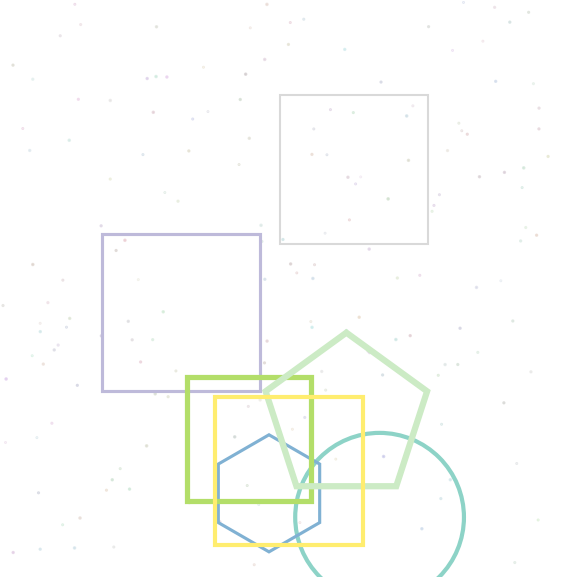[{"shape": "circle", "thickness": 2, "radius": 0.73, "center": [0.657, 0.103]}, {"shape": "square", "thickness": 1.5, "radius": 0.68, "center": [0.314, 0.458]}, {"shape": "hexagon", "thickness": 1.5, "radius": 0.51, "center": [0.466, 0.145]}, {"shape": "square", "thickness": 2.5, "radius": 0.54, "center": [0.432, 0.239]}, {"shape": "square", "thickness": 1, "radius": 0.64, "center": [0.613, 0.705]}, {"shape": "pentagon", "thickness": 3, "radius": 0.73, "center": [0.6, 0.276]}, {"shape": "square", "thickness": 2, "radius": 0.64, "center": [0.5, 0.183]}]